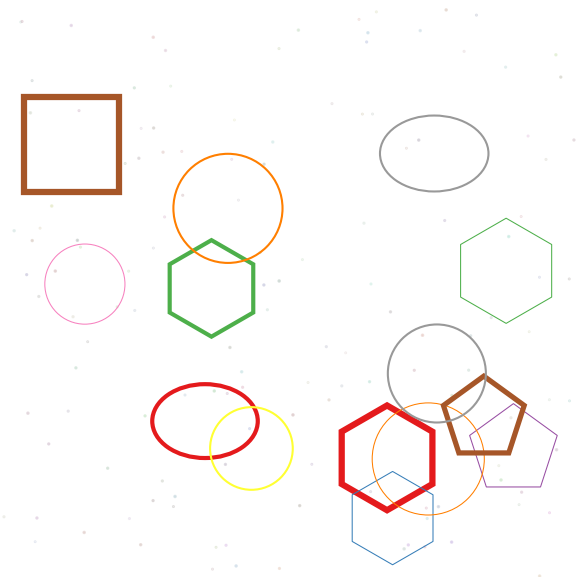[{"shape": "oval", "thickness": 2, "radius": 0.46, "center": [0.355, 0.27]}, {"shape": "hexagon", "thickness": 3, "radius": 0.45, "center": [0.67, 0.206]}, {"shape": "hexagon", "thickness": 0.5, "radius": 0.4, "center": [0.68, 0.102]}, {"shape": "hexagon", "thickness": 2, "radius": 0.42, "center": [0.366, 0.5]}, {"shape": "hexagon", "thickness": 0.5, "radius": 0.46, "center": [0.876, 0.53]}, {"shape": "pentagon", "thickness": 0.5, "radius": 0.4, "center": [0.889, 0.22]}, {"shape": "circle", "thickness": 0.5, "radius": 0.49, "center": [0.742, 0.204]}, {"shape": "circle", "thickness": 1, "radius": 0.47, "center": [0.395, 0.638]}, {"shape": "circle", "thickness": 1, "radius": 0.36, "center": [0.435, 0.223]}, {"shape": "square", "thickness": 3, "radius": 0.41, "center": [0.124, 0.749]}, {"shape": "pentagon", "thickness": 2.5, "radius": 0.37, "center": [0.838, 0.274]}, {"shape": "circle", "thickness": 0.5, "radius": 0.35, "center": [0.147, 0.507]}, {"shape": "circle", "thickness": 1, "radius": 0.42, "center": [0.756, 0.352]}, {"shape": "oval", "thickness": 1, "radius": 0.47, "center": [0.752, 0.733]}]